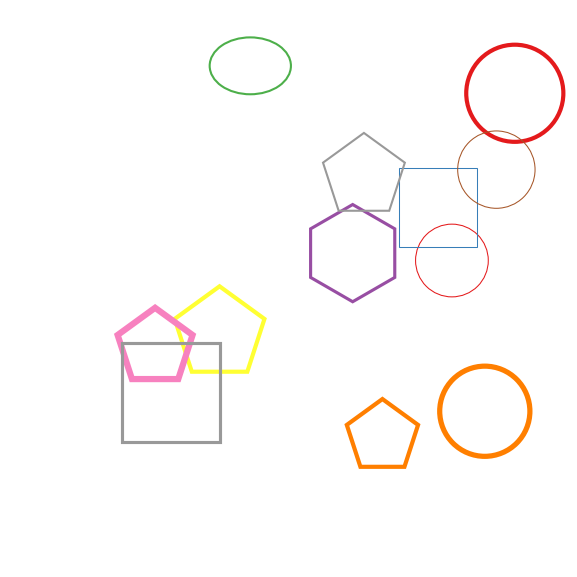[{"shape": "circle", "thickness": 2, "radius": 0.42, "center": [0.891, 0.838]}, {"shape": "circle", "thickness": 0.5, "radius": 0.31, "center": [0.783, 0.548]}, {"shape": "square", "thickness": 0.5, "radius": 0.34, "center": [0.758, 0.64]}, {"shape": "oval", "thickness": 1, "radius": 0.35, "center": [0.433, 0.885]}, {"shape": "hexagon", "thickness": 1.5, "radius": 0.42, "center": [0.611, 0.561]}, {"shape": "pentagon", "thickness": 2, "radius": 0.32, "center": [0.662, 0.243]}, {"shape": "circle", "thickness": 2.5, "radius": 0.39, "center": [0.839, 0.287]}, {"shape": "pentagon", "thickness": 2, "radius": 0.41, "center": [0.38, 0.422]}, {"shape": "circle", "thickness": 0.5, "radius": 0.33, "center": [0.86, 0.705]}, {"shape": "pentagon", "thickness": 3, "radius": 0.34, "center": [0.269, 0.398]}, {"shape": "square", "thickness": 1.5, "radius": 0.43, "center": [0.296, 0.319]}, {"shape": "pentagon", "thickness": 1, "radius": 0.37, "center": [0.63, 0.694]}]